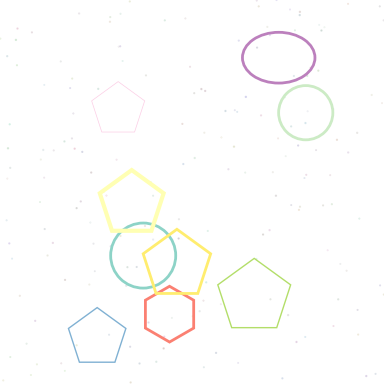[{"shape": "circle", "thickness": 2, "radius": 0.42, "center": [0.372, 0.336]}, {"shape": "pentagon", "thickness": 3, "radius": 0.44, "center": [0.342, 0.471]}, {"shape": "hexagon", "thickness": 2, "radius": 0.36, "center": [0.44, 0.184]}, {"shape": "pentagon", "thickness": 1, "radius": 0.39, "center": [0.252, 0.123]}, {"shape": "pentagon", "thickness": 1, "radius": 0.5, "center": [0.66, 0.229]}, {"shape": "pentagon", "thickness": 0.5, "radius": 0.36, "center": [0.307, 0.716]}, {"shape": "oval", "thickness": 2, "radius": 0.47, "center": [0.724, 0.85]}, {"shape": "circle", "thickness": 2, "radius": 0.35, "center": [0.794, 0.707]}, {"shape": "pentagon", "thickness": 2, "radius": 0.46, "center": [0.46, 0.312]}]